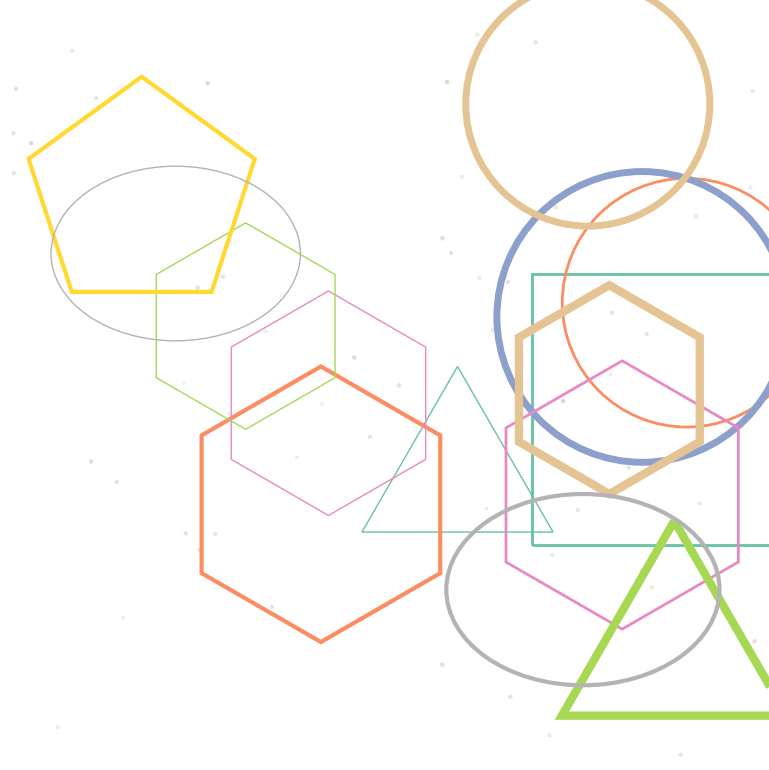[{"shape": "square", "thickness": 1, "radius": 0.88, "center": [0.867, 0.468]}, {"shape": "triangle", "thickness": 0.5, "radius": 0.72, "center": [0.594, 0.381]}, {"shape": "circle", "thickness": 1, "radius": 0.81, "center": [0.892, 0.607]}, {"shape": "hexagon", "thickness": 1.5, "radius": 0.89, "center": [0.417, 0.345]}, {"shape": "circle", "thickness": 2.5, "radius": 0.94, "center": [0.834, 0.588]}, {"shape": "hexagon", "thickness": 0.5, "radius": 0.73, "center": [0.427, 0.476]}, {"shape": "hexagon", "thickness": 1, "radius": 0.87, "center": [0.808, 0.357]}, {"shape": "triangle", "thickness": 3, "radius": 0.84, "center": [0.876, 0.155]}, {"shape": "hexagon", "thickness": 0.5, "radius": 0.67, "center": [0.319, 0.577]}, {"shape": "pentagon", "thickness": 1.5, "radius": 0.77, "center": [0.184, 0.746]}, {"shape": "hexagon", "thickness": 3, "radius": 0.68, "center": [0.791, 0.494]}, {"shape": "circle", "thickness": 2.5, "radius": 0.79, "center": [0.763, 0.865]}, {"shape": "oval", "thickness": 1.5, "radius": 0.89, "center": [0.757, 0.234]}, {"shape": "oval", "thickness": 0.5, "radius": 0.81, "center": [0.228, 0.671]}]